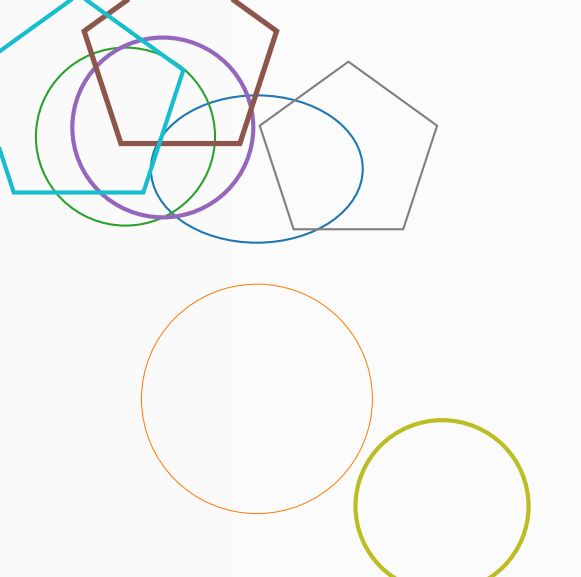[{"shape": "oval", "thickness": 1, "radius": 0.91, "center": [0.442, 0.706]}, {"shape": "circle", "thickness": 0.5, "radius": 0.99, "center": [0.442, 0.308]}, {"shape": "circle", "thickness": 1, "radius": 0.77, "center": [0.216, 0.763]}, {"shape": "circle", "thickness": 2, "radius": 0.78, "center": [0.28, 0.778]}, {"shape": "pentagon", "thickness": 2.5, "radius": 0.87, "center": [0.31, 0.891]}, {"shape": "pentagon", "thickness": 1, "radius": 0.8, "center": [0.599, 0.732]}, {"shape": "circle", "thickness": 2, "radius": 0.74, "center": [0.76, 0.123]}, {"shape": "pentagon", "thickness": 2, "radius": 0.95, "center": [0.135, 0.819]}]